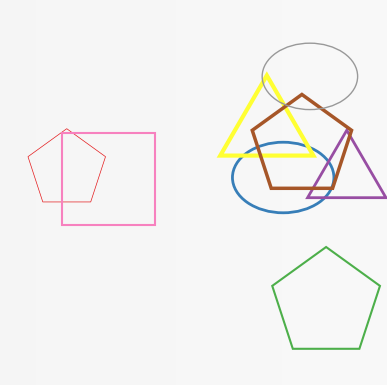[{"shape": "pentagon", "thickness": 0.5, "radius": 0.53, "center": [0.172, 0.561]}, {"shape": "oval", "thickness": 2, "radius": 0.65, "center": [0.731, 0.539]}, {"shape": "pentagon", "thickness": 1.5, "radius": 0.73, "center": [0.842, 0.212]}, {"shape": "triangle", "thickness": 2, "radius": 0.58, "center": [0.895, 0.545]}, {"shape": "triangle", "thickness": 3, "radius": 0.69, "center": [0.689, 0.665]}, {"shape": "pentagon", "thickness": 2.5, "radius": 0.67, "center": [0.779, 0.62]}, {"shape": "square", "thickness": 1.5, "radius": 0.6, "center": [0.28, 0.536]}, {"shape": "oval", "thickness": 1, "radius": 0.62, "center": [0.8, 0.802]}]